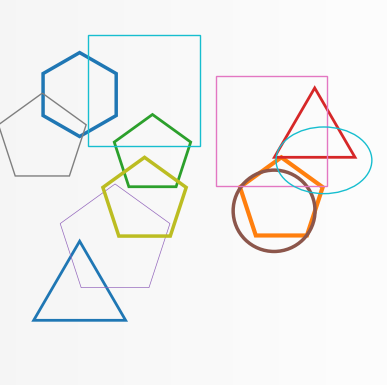[{"shape": "triangle", "thickness": 2, "radius": 0.68, "center": [0.206, 0.237]}, {"shape": "hexagon", "thickness": 2.5, "radius": 0.54, "center": [0.206, 0.754]}, {"shape": "pentagon", "thickness": 3, "radius": 0.56, "center": [0.726, 0.479]}, {"shape": "pentagon", "thickness": 2, "radius": 0.52, "center": [0.393, 0.599]}, {"shape": "triangle", "thickness": 2, "radius": 0.6, "center": [0.812, 0.651]}, {"shape": "pentagon", "thickness": 0.5, "radius": 0.74, "center": [0.297, 0.373]}, {"shape": "circle", "thickness": 2.5, "radius": 0.53, "center": [0.707, 0.452]}, {"shape": "square", "thickness": 1, "radius": 0.72, "center": [0.701, 0.659]}, {"shape": "pentagon", "thickness": 1, "radius": 0.59, "center": [0.109, 0.639]}, {"shape": "pentagon", "thickness": 2.5, "radius": 0.57, "center": [0.373, 0.478]}, {"shape": "oval", "thickness": 1, "radius": 0.62, "center": [0.836, 0.584]}, {"shape": "square", "thickness": 1, "radius": 0.72, "center": [0.371, 0.765]}]